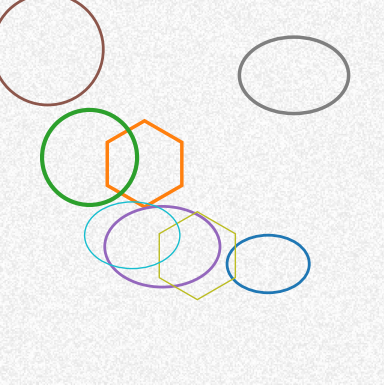[{"shape": "oval", "thickness": 2, "radius": 0.53, "center": [0.697, 0.314]}, {"shape": "hexagon", "thickness": 2.5, "radius": 0.56, "center": [0.375, 0.574]}, {"shape": "circle", "thickness": 3, "radius": 0.62, "center": [0.233, 0.591]}, {"shape": "oval", "thickness": 2, "radius": 0.75, "center": [0.422, 0.359]}, {"shape": "circle", "thickness": 2, "radius": 0.72, "center": [0.124, 0.872]}, {"shape": "oval", "thickness": 2.5, "radius": 0.71, "center": [0.764, 0.804]}, {"shape": "hexagon", "thickness": 1, "radius": 0.57, "center": [0.512, 0.336]}, {"shape": "oval", "thickness": 1, "radius": 0.62, "center": [0.343, 0.389]}]